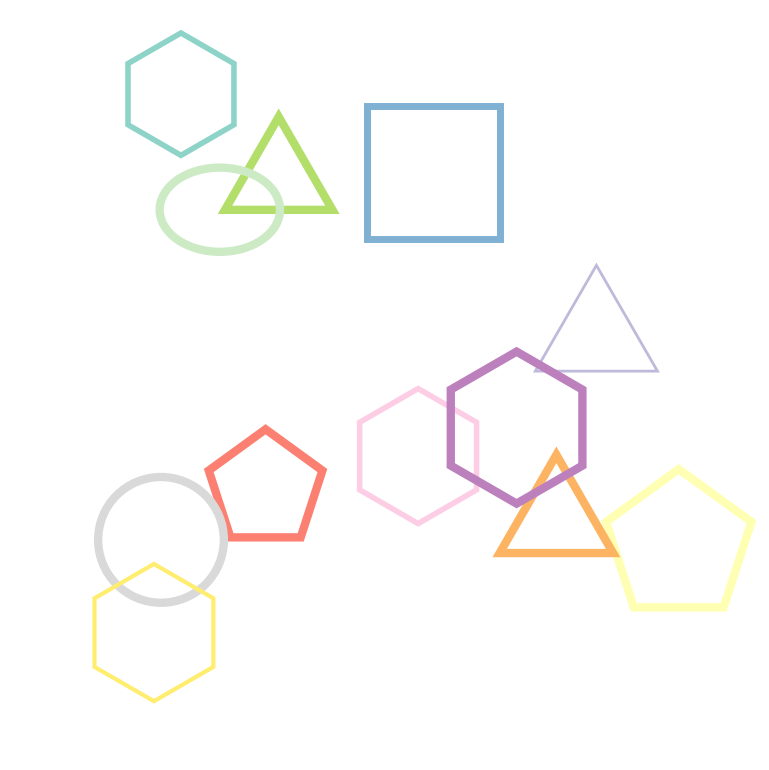[{"shape": "hexagon", "thickness": 2, "radius": 0.4, "center": [0.235, 0.878]}, {"shape": "pentagon", "thickness": 3, "radius": 0.5, "center": [0.881, 0.291]}, {"shape": "triangle", "thickness": 1, "radius": 0.46, "center": [0.775, 0.564]}, {"shape": "pentagon", "thickness": 3, "radius": 0.39, "center": [0.345, 0.365]}, {"shape": "square", "thickness": 2.5, "radius": 0.43, "center": [0.563, 0.776]}, {"shape": "triangle", "thickness": 3, "radius": 0.43, "center": [0.723, 0.324]}, {"shape": "triangle", "thickness": 3, "radius": 0.4, "center": [0.362, 0.768]}, {"shape": "hexagon", "thickness": 2, "radius": 0.44, "center": [0.543, 0.408]}, {"shape": "circle", "thickness": 3, "radius": 0.41, "center": [0.209, 0.299]}, {"shape": "hexagon", "thickness": 3, "radius": 0.49, "center": [0.671, 0.445]}, {"shape": "oval", "thickness": 3, "radius": 0.39, "center": [0.285, 0.728]}, {"shape": "hexagon", "thickness": 1.5, "radius": 0.45, "center": [0.2, 0.178]}]